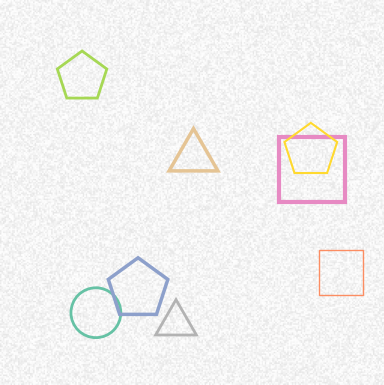[{"shape": "circle", "thickness": 2, "radius": 0.32, "center": [0.249, 0.188]}, {"shape": "square", "thickness": 1, "radius": 0.29, "center": [0.885, 0.292]}, {"shape": "pentagon", "thickness": 2.5, "radius": 0.41, "center": [0.359, 0.249]}, {"shape": "square", "thickness": 3, "radius": 0.42, "center": [0.81, 0.56]}, {"shape": "pentagon", "thickness": 2, "radius": 0.34, "center": [0.213, 0.8]}, {"shape": "pentagon", "thickness": 1.5, "radius": 0.36, "center": [0.807, 0.609]}, {"shape": "triangle", "thickness": 2.5, "radius": 0.37, "center": [0.503, 0.593]}, {"shape": "triangle", "thickness": 2, "radius": 0.31, "center": [0.457, 0.16]}]